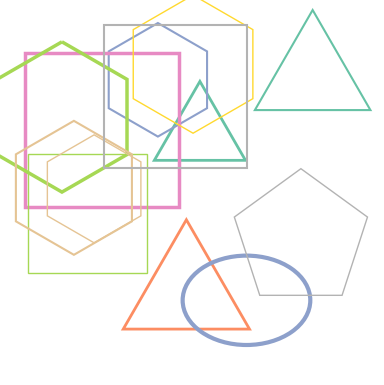[{"shape": "triangle", "thickness": 1.5, "radius": 0.87, "center": [0.812, 0.801]}, {"shape": "triangle", "thickness": 2, "radius": 0.68, "center": [0.519, 0.652]}, {"shape": "triangle", "thickness": 2, "radius": 0.95, "center": [0.484, 0.24]}, {"shape": "hexagon", "thickness": 1.5, "radius": 0.74, "center": [0.41, 0.793]}, {"shape": "oval", "thickness": 3, "radius": 0.83, "center": [0.64, 0.22]}, {"shape": "square", "thickness": 2.5, "radius": 1.0, "center": [0.264, 0.662]}, {"shape": "hexagon", "thickness": 2.5, "radius": 0.98, "center": [0.161, 0.696]}, {"shape": "square", "thickness": 1, "radius": 0.78, "center": [0.227, 0.446]}, {"shape": "hexagon", "thickness": 1, "radius": 0.9, "center": [0.501, 0.833]}, {"shape": "hexagon", "thickness": 1.5, "radius": 0.87, "center": [0.192, 0.512]}, {"shape": "hexagon", "thickness": 1, "radius": 0.7, "center": [0.244, 0.509]}, {"shape": "square", "thickness": 1.5, "radius": 0.93, "center": [0.455, 0.749]}, {"shape": "pentagon", "thickness": 1, "radius": 0.91, "center": [0.782, 0.38]}]